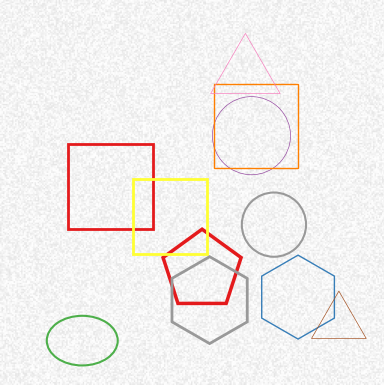[{"shape": "pentagon", "thickness": 2.5, "radius": 0.53, "center": [0.525, 0.298]}, {"shape": "square", "thickness": 2, "radius": 0.55, "center": [0.287, 0.516]}, {"shape": "hexagon", "thickness": 1, "radius": 0.54, "center": [0.774, 0.228]}, {"shape": "oval", "thickness": 1.5, "radius": 0.46, "center": [0.214, 0.115]}, {"shape": "circle", "thickness": 0.5, "radius": 0.51, "center": [0.653, 0.648]}, {"shape": "square", "thickness": 1, "radius": 0.55, "center": [0.665, 0.672]}, {"shape": "square", "thickness": 2, "radius": 0.48, "center": [0.441, 0.438]}, {"shape": "triangle", "thickness": 0.5, "radius": 0.41, "center": [0.88, 0.162]}, {"shape": "triangle", "thickness": 0.5, "radius": 0.52, "center": [0.637, 0.809]}, {"shape": "hexagon", "thickness": 2, "radius": 0.56, "center": [0.544, 0.22]}, {"shape": "circle", "thickness": 1.5, "radius": 0.42, "center": [0.712, 0.417]}]